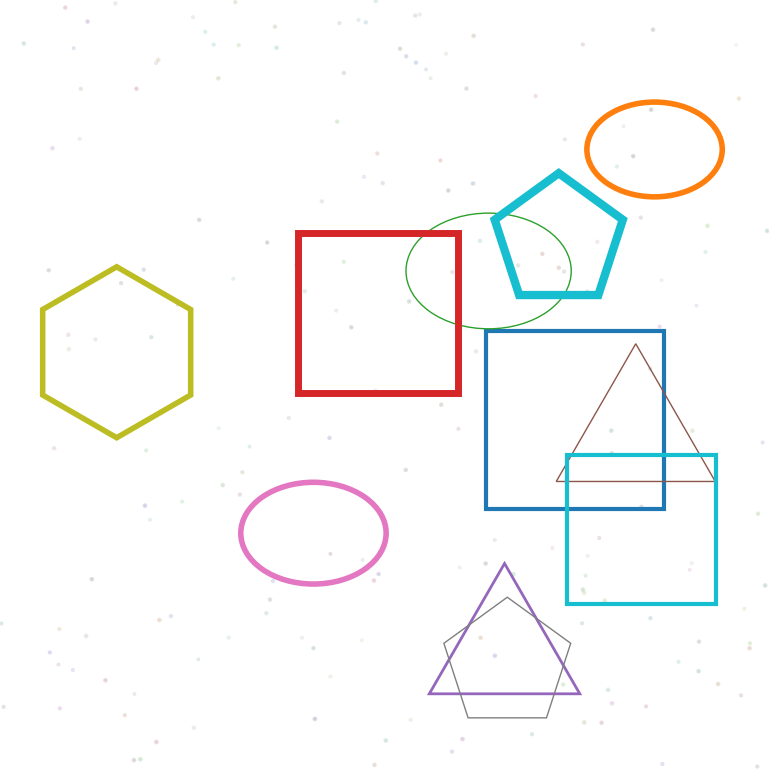[{"shape": "square", "thickness": 1.5, "radius": 0.58, "center": [0.747, 0.454]}, {"shape": "oval", "thickness": 2, "radius": 0.44, "center": [0.85, 0.806]}, {"shape": "oval", "thickness": 0.5, "radius": 0.54, "center": [0.635, 0.648]}, {"shape": "square", "thickness": 2.5, "radius": 0.52, "center": [0.491, 0.593]}, {"shape": "triangle", "thickness": 1, "radius": 0.56, "center": [0.655, 0.155]}, {"shape": "triangle", "thickness": 0.5, "radius": 0.6, "center": [0.826, 0.434]}, {"shape": "oval", "thickness": 2, "radius": 0.47, "center": [0.407, 0.308]}, {"shape": "pentagon", "thickness": 0.5, "radius": 0.43, "center": [0.659, 0.138]}, {"shape": "hexagon", "thickness": 2, "radius": 0.55, "center": [0.152, 0.543]}, {"shape": "pentagon", "thickness": 3, "radius": 0.44, "center": [0.726, 0.688]}, {"shape": "square", "thickness": 1.5, "radius": 0.48, "center": [0.833, 0.312]}]